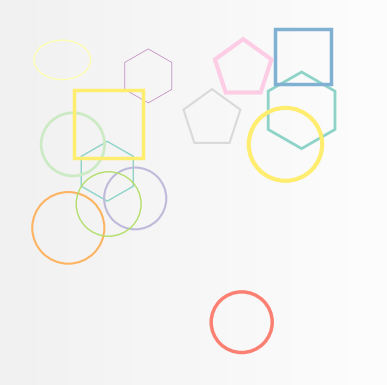[{"shape": "hexagon", "thickness": 1, "radius": 0.39, "center": [0.277, 0.555]}, {"shape": "hexagon", "thickness": 2, "radius": 0.5, "center": [0.778, 0.713]}, {"shape": "oval", "thickness": 1, "radius": 0.37, "center": [0.161, 0.844]}, {"shape": "circle", "thickness": 1.5, "radius": 0.4, "center": [0.349, 0.485]}, {"shape": "circle", "thickness": 2.5, "radius": 0.39, "center": [0.624, 0.163]}, {"shape": "square", "thickness": 2.5, "radius": 0.36, "center": [0.782, 0.854]}, {"shape": "circle", "thickness": 1.5, "radius": 0.47, "center": [0.176, 0.408]}, {"shape": "circle", "thickness": 1, "radius": 0.42, "center": [0.28, 0.47]}, {"shape": "pentagon", "thickness": 3, "radius": 0.38, "center": [0.628, 0.822]}, {"shape": "pentagon", "thickness": 1.5, "radius": 0.39, "center": [0.547, 0.691]}, {"shape": "hexagon", "thickness": 0.5, "radius": 0.35, "center": [0.383, 0.803]}, {"shape": "circle", "thickness": 2, "radius": 0.41, "center": [0.188, 0.625]}, {"shape": "square", "thickness": 2.5, "radius": 0.44, "center": [0.28, 0.677]}, {"shape": "circle", "thickness": 3, "radius": 0.47, "center": [0.737, 0.625]}]